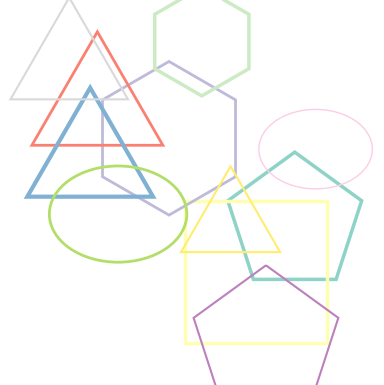[{"shape": "pentagon", "thickness": 2.5, "radius": 0.91, "center": [0.766, 0.422]}, {"shape": "square", "thickness": 2.5, "radius": 0.92, "center": [0.664, 0.294]}, {"shape": "hexagon", "thickness": 2, "radius": 1.0, "center": [0.439, 0.641]}, {"shape": "triangle", "thickness": 2, "radius": 0.98, "center": [0.253, 0.721]}, {"shape": "triangle", "thickness": 3, "radius": 0.94, "center": [0.234, 0.583]}, {"shape": "oval", "thickness": 2, "radius": 0.89, "center": [0.307, 0.444]}, {"shape": "oval", "thickness": 1, "radius": 0.74, "center": [0.82, 0.613]}, {"shape": "triangle", "thickness": 1.5, "radius": 0.88, "center": [0.18, 0.83]}, {"shape": "pentagon", "thickness": 1.5, "radius": 0.99, "center": [0.691, 0.113]}, {"shape": "hexagon", "thickness": 2.5, "radius": 0.71, "center": [0.524, 0.892]}, {"shape": "triangle", "thickness": 1.5, "radius": 0.74, "center": [0.599, 0.419]}]